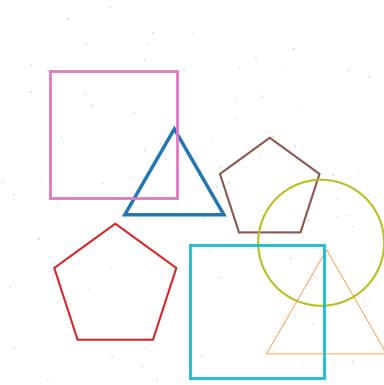[{"shape": "triangle", "thickness": 2.5, "radius": 0.74, "center": [0.453, 0.516]}, {"shape": "triangle", "thickness": 0.5, "radius": 0.9, "center": [0.848, 0.171]}, {"shape": "pentagon", "thickness": 1.5, "radius": 0.83, "center": [0.299, 0.252]}, {"shape": "pentagon", "thickness": 1.5, "radius": 0.68, "center": [0.701, 0.506]}, {"shape": "square", "thickness": 2, "radius": 0.83, "center": [0.295, 0.651]}, {"shape": "circle", "thickness": 1.5, "radius": 0.82, "center": [0.834, 0.369]}, {"shape": "square", "thickness": 2, "radius": 0.87, "center": [0.668, 0.191]}]